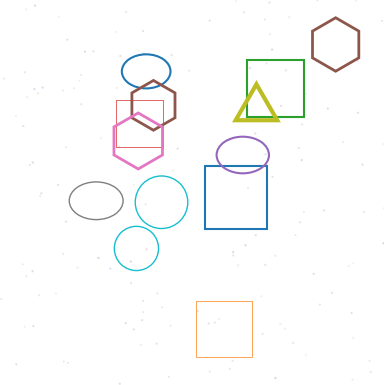[{"shape": "oval", "thickness": 1.5, "radius": 0.32, "center": [0.38, 0.815]}, {"shape": "square", "thickness": 1.5, "radius": 0.4, "center": [0.613, 0.487]}, {"shape": "square", "thickness": 0.5, "radius": 0.36, "center": [0.583, 0.144]}, {"shape": "square", "thickness": 1.5, "radius": 0.37, "center": [0.715, 0.77]}, {"shape": "square", "thickness": 0.5, "radius": 0.3, "center": [0.362, 0.679]}, {"shape": "oval", "thickness": 1.5, "radius": 0.34, "center": [0.631, 0.597]}, {"shape": "hexagon", "thickness": 2, "radius": 0.32, "center": [0.399, 0.726]}, {"shape": "hexagon", "thickness": 2, "radius": 0.35, "center": [0.872, 0.884]}, {"shape": "hexagon", "thickness": 2, "radius": 0.36, "center": [0.359, 0.634]}, {"shape": "oval", "thickness": 1, "radius": 0.35, "center": [0.25, 0.479]}, {"shape": "triangle", "thickness": 3, "radius": 0.31, "center": [0.666, 0.719]}, {"shape": "circle", "thickness": 1, "radius": 0.29, "center": [0.354, 0.355]}, {"shape": "circle", "thickness": 1, "radius": 0.34, "center": [0.42, 0.475]}]